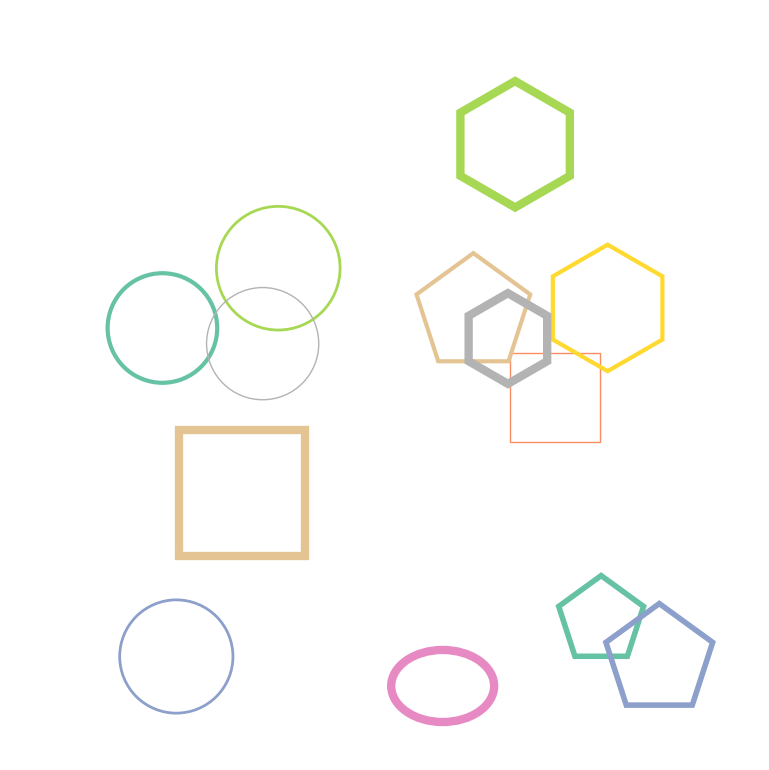[{"shape": "pentagon", "thickness": 2, "radius": 0.29, "center": [0.781, 0.195]}, {"shape": "circle", "thickness": 1.5, "radius": 0.36, "center": [0.211, 0.574]}, {"shape": "square", "thickness": 0.5, "radius": 0.29, "center": [0.721, 0.484]}, {"shape": "circle", "thickness": 1, "radius": 0.37, "center": [0.229, 0.147]}, {"shape": "pentagon", "thickness": 2, "radius": 0.36, "center": [0.856, 0.143]}, {"shape": "oval", "thickness": 3, "radius": 0.33, "center": [0.575, 0.109]}, {"shape": "circle", "thickness": 1, "radius": 0.4, "center": [0.361, 0.652]}, {"shape": "hexagon", "thickness": 3, "radius": 0.41, "center": [0.669, 0.813]}, {"shape": "hexagon", "thickness": 1.5, "radius": 0.41, "center": [0.789, 0.6]}, {"shape": "pentagon", "thickness": 1.5, "radius": 0.39, "center": [0.615, 0.594]}, {"shape": "square", "thickness": 3, "radius": 0.41, "center": [0.315, 0.36]}, {"shape": "circle", "thickness": 0.5, "radius": 0.36, "center": [0.341, 0.554]}, {"shape": "hexagon", "thickness": 3, "radius": 0.29, "center": [0.66, 0.56]}]